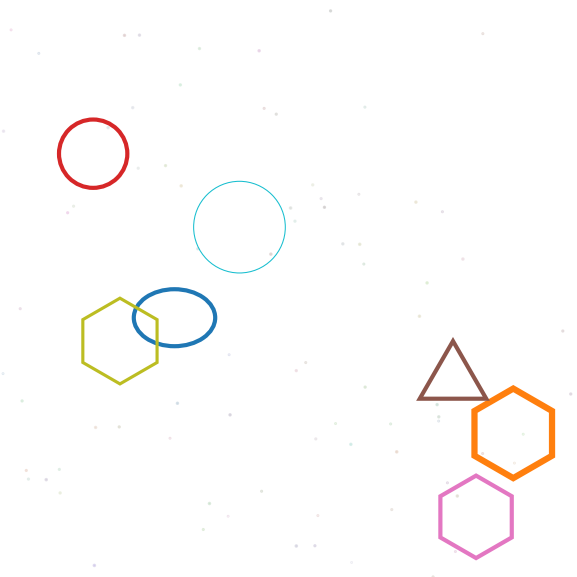[{"shape": "oval", "thickness": 2, "radius": 0.35, "center": [0.302, 0.449]}, {"shape": "hexagon", "thickness": 3, "radius": 0.39, "center": [0.889, 0.249]}, {"shape": "circle", "thickness": 2, "radius": 0.3, "center": [0.161, 0.733]}, {"shape": "triangle", "thickness": 2, "radius": 0.33, "center": [0.784, 0.342]}, {"shape": "hexagon", "thickness": 2, "radius": 0.36, "center": [0.824, 0.104]}, {"shape": "hexagon", "thickness": 1.5, "radius": 0.37, "center": [0.208, 0.409]}, {"shape": "circle", "thickness": 0.5, "radius": 0.4, "center": [0.415, 0.606]}]